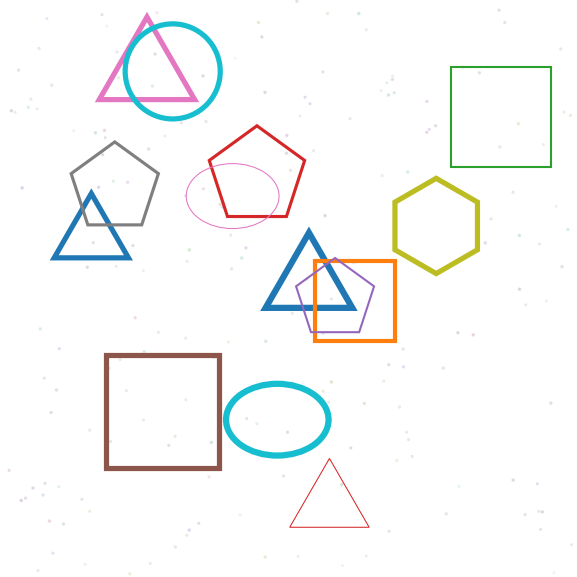[{"shape": "triangle", "thickness": 2.5, "radius": 0.37, "center": [0.158, 0.59]}, {"shape": "triangle", "thickness": 3, "radius": 0.43, "center": [0.535, 0.509]}, {"shape": "square", "thickness": 2, "radius": 0.35, "center": [0.615, 0.478]}, {"shape": "square", "thickness": 1, "radius": 0.43, "center": [0.868, 0.797]}, {"shape": "pentagon", "thickness": 1.5, "radius": 0.43, "center": [0.445, 0.694]}, {"shape": "triangle", "thickness": 0.5, "radius": 0.4, "center": [0.57, 0.126]}, {"shape": "pentagon", "thickness": 1, "radius": 0.36, "center": [0.58, 0.481]}, {"shape": "square", "thickness": 2.5, "radius": 0.49, "center": [0.281, 0.287]}, {"shape": "oval", "thickness": 0.5, "radius": 0.4, "center": [0.403, 0.66]}, {"shape": "triangle", "thickness": 2.5, "radius": 0.48, "center": [0.254, 0.874]}, {"shape": "pentagon", "thickness": 1.5, "radius": 0.4, "center": [0.199, 0.674]}, {"shape": "hexagon", "thickness": 2.5, "radius": 0.41, "center": [0.755, 0.608]}, {"shape": "oval", "thickness": 3, "radius": 0.44, "center": [0.48, 0.272]}, {"shape": "circle", "thickness": 2.5, "radius": 0.41, "center": [0.299, 0.876]}]